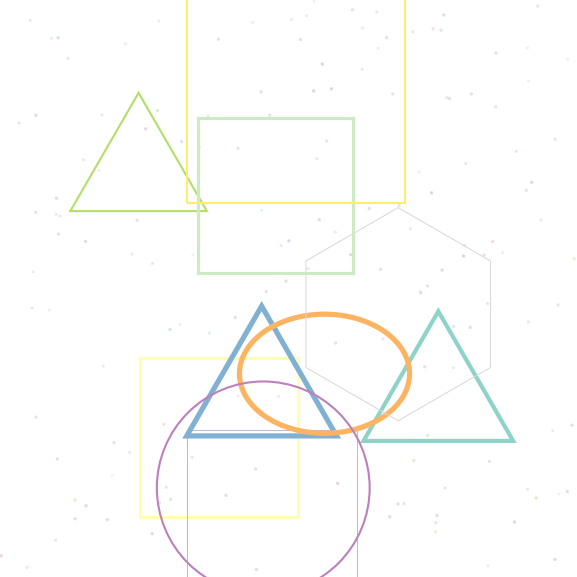[{"shape": "triangle", "thickness": 2, "radius": 0.75, "center": [0.759, 0.31]}, {"shape": "square", "thickness": 1.5, "radius": 0.69, "center": [0.379, 0.241]}, {"shape": "square", "thickness": 0.5, "radius": 0.73, "center": [0.471, 0.108]}, {"shape": "triangle", "thickness": 2.5, "radius": 0.75, "center": [0.453, 0.319]}, {"shape": "oval", "thickness": 2.5, "radius": 0.74, "center": [0.562, 0.352]}, {"shape": "triangle", "thickness": 1, "radius": 0.68, "center": [0.24, 0.702]}, {"shape": "hexagon", "thickness": 0.5, "radius": 0.92, "center": [0.69, 0.455]}, {"shape": "circle", "thickness": 1, "radius": 0.92, "center": [0.456, 0.154]}, {"shape": "square", "thickness": 1.5, "radius": 0.67, "center": [0.477, 0.661]}, {"shape": "square", "thickness": 1, "radius": 0.94, "center": [0.512, 0.837]}]